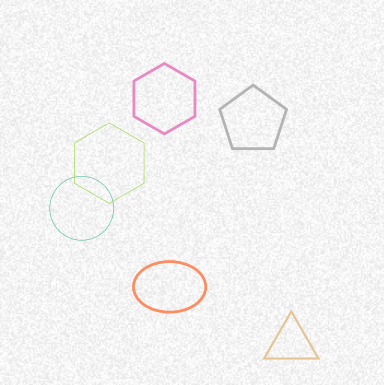[{"shape": "circle", "thickness": 0.5, "radius": 0.42, "center": [0.212, 0.459]}, {"shape": "oval", "thickness": 2, "radius": 0.47, "center": [0.441, 0.255]}, {"shape": "hexagon", "thickness": 2, "radius": 0.46, "center": [0.427, 0.744]}, {"shape": "hexagon", "thickness": 0.5, "radius": 0.52, "center": [0.284, 0.576]}, {"shape": "triangle", "thickness": 1.5, "radius": 0.41, "center": [0.757, 0.11]}, {"shape": "pentagon", "thickness": 2, "radius": 0.46, "center": [0.657, 0.688]}]